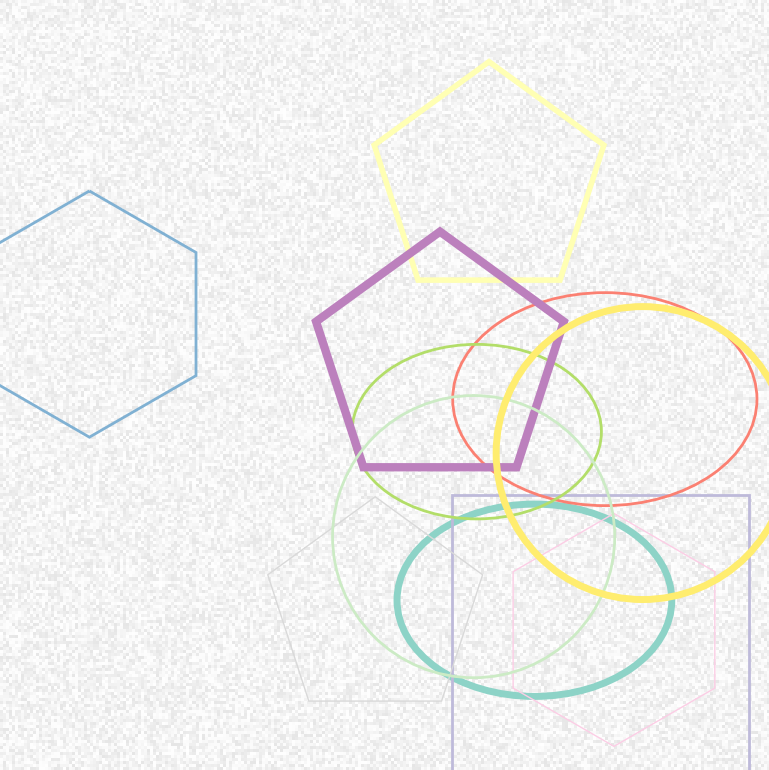[{"shape": "oval", "thickness": 2.5, "radius": 0.89, "center": [0.694, 0.22]}, {"shape": "pentagon", "thickness": 2, "radius": 0.78, "center": [0.635, 0.763]}, {"shape": "square", "thickness": 1, "radius": 0.97, "center": [0.78, 0.164]}, {"shape": "oval", "thickness": 1, "radius": 0.99, "center": [0.785, 0.482]}, {"shape": "hexagon", "thickness": 1, "radius": 0.8, "center": [0.116, 0.592]}, {"shape": "oval", "thickness": 1, "radius": 0.81, "center": [0.619, 0.439]}, {"shape": "hexagon", "thickness": 0.5, "radius": 0.76, "center": [0.797, 0.182]}, {"shape": "pentagon", "thickness": 0.5, "radius": 0.73, "center": [0.487, 0.208]}, {"shape": "pentagon", "thickness": 3, "radius": 0.85, "center": [0.571, 0.53]}, {"shape": "circle", "thickness": 1, "radius": 0.92, "center": [0.615, 0.303]}, {"shape": "circle", "thickness": 2.5, "radius": 0.95, "center": [0.835, 0.412]}]